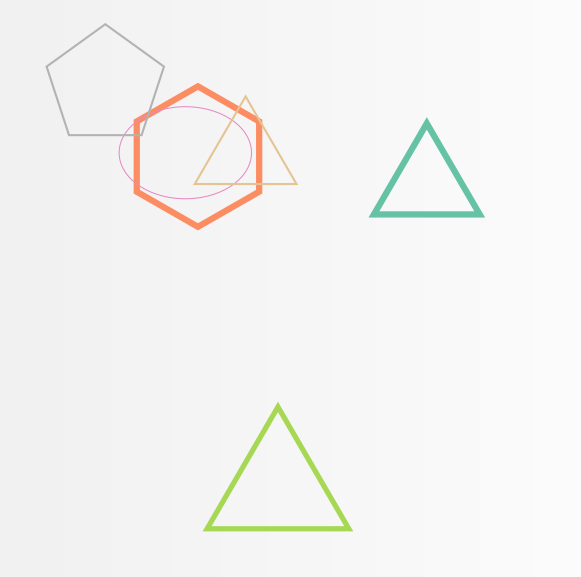[{"shape": "triangle", "thickness": 3, "radius": 0.53, "center": [0.734, 0.68]}, {"shape": "hexagon", "thickness": 3, "radius": 0.61, "center": [0.341, 0.728]}, {"shape": "oval", "thickness": 0.5, "radius": 0.57, "center": [0.319, 0.735]}, {"shape": "triangle", "thickness": 2.5, "radius": 0.7, "center": [0.478, 0.154]}, {"shape": "triangle", "thickness": 1, "radius": 0.51, "center": [0.423, 0.731]}, {"shape": "pentagon", "thickness": 1, "radius": 0.53, "center": [0.181, 0.851]}]